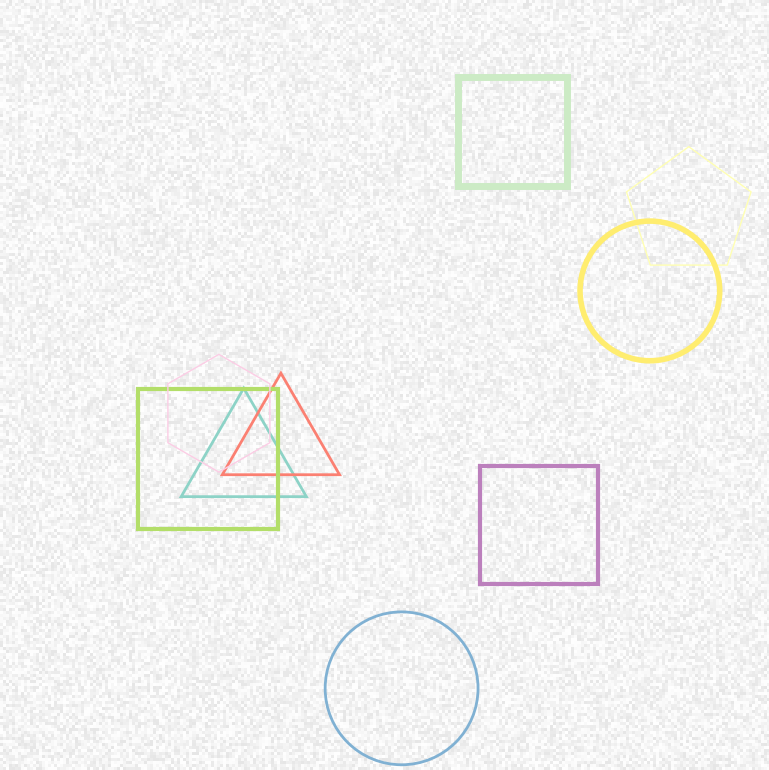[{"shape": "triangle", "thickness": 1, "radius": 0.47, "center": [0.317, 0.402]}, {"shape": "pentagon", "thickness": 0.5, "radius": 0.43, "center": [0.895, 0.724]}, {"shape": "triangle", "thickness": 1, "radius": 0.44, "center": [0.365, 0.427]}, {"shape": "circle", "thickness": 1, "radius": 0.5, "center": [0.522, 0.106]}, {"shape": "square", "thickness": 1.5, "radius": 0.45, "center": [0.271, 0.404]}, {"shape": "hexagon", "thickness": 0.5, "radius": 0.38, "center": [0.284, 0.463]}, {"shape": "square", "thickness": 1.5, "radius": 0.39, "center": [0.7, 0.318]}, {"shape": "square", "thickness": 2.5, "radius": 0.35, "center": [0.665, 0.83]}, {"shape": "circle", "thickness": 2, "radius": 0.45, "center": [0.844, 0.622]}]